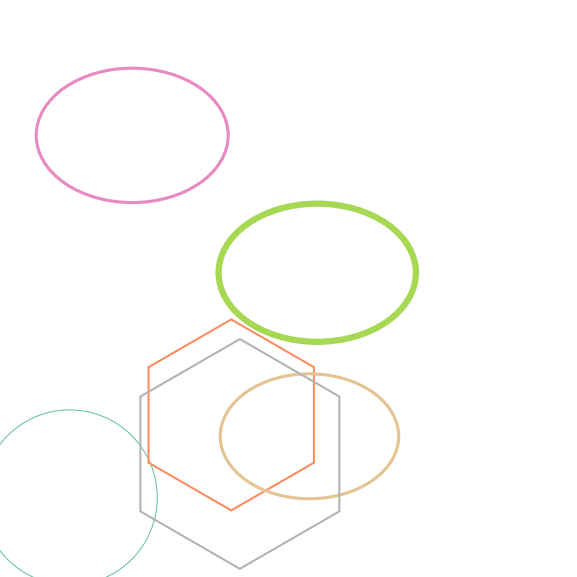[{"shape": "circle", "thickness": 0.5, "radius": 0.76, "center": [0.121, 0.138]}, {"shape": "hexagon", "thickness": 1, "radius": 0.83, "center": [0.4, 0.281]}, {"shape": "oval", "thickness": 1.5, "radius": 0.83, "center": [0.229, 0.765]}, {"shape": "oval", "thickness": 3, "radius": 0.85, "center": [0.549, 0.527]}, {"shape": "oval", "thickness": 1.5, "radius": 0.77, "center": [0.536, 0.244]}, {"shape": "hexagon", "thickness": 1, "radius": 0.99, "center": [0.415, 0.213]}]